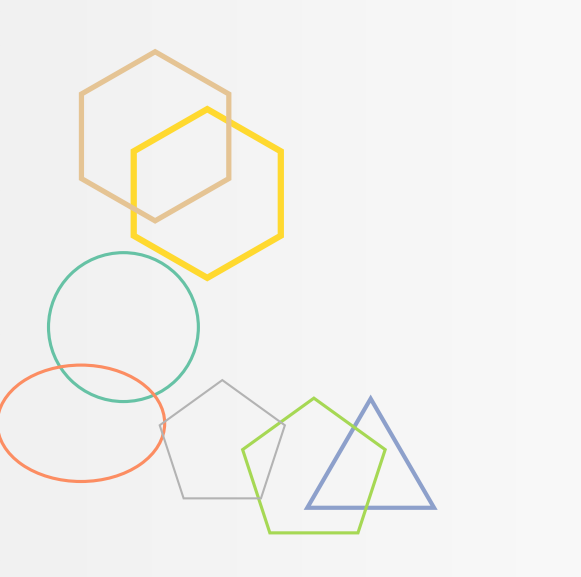[{"shape": "circle", "thickness": 1.5, "radius": 0.64, "center": [0.212, 0.433]}, {"shape": "oval", "thickness": 1.5, "radius": 0.72, "center": [0.139, 0.266]}, {"shape": "triangle", "thickness": 2, "radius": 0.63, "center": [0.638, 0.183]}, {"shape": "pentagon", "thickness": 1.5, "radius": 0.64, "center": [0.54, 0.181]}, {"shape": "hexagon", "thickness": 3, "radius": 0.73, "center": [0.357, 0.664]}, {"shape": "hexagon", "thickness": 2.5, "radius": 0.73, "center": [0.267, 0.763]}, {"shape": "pentagon", "thickness": 1, "radius": 0.57, "center": [0.382, 0.228]}]